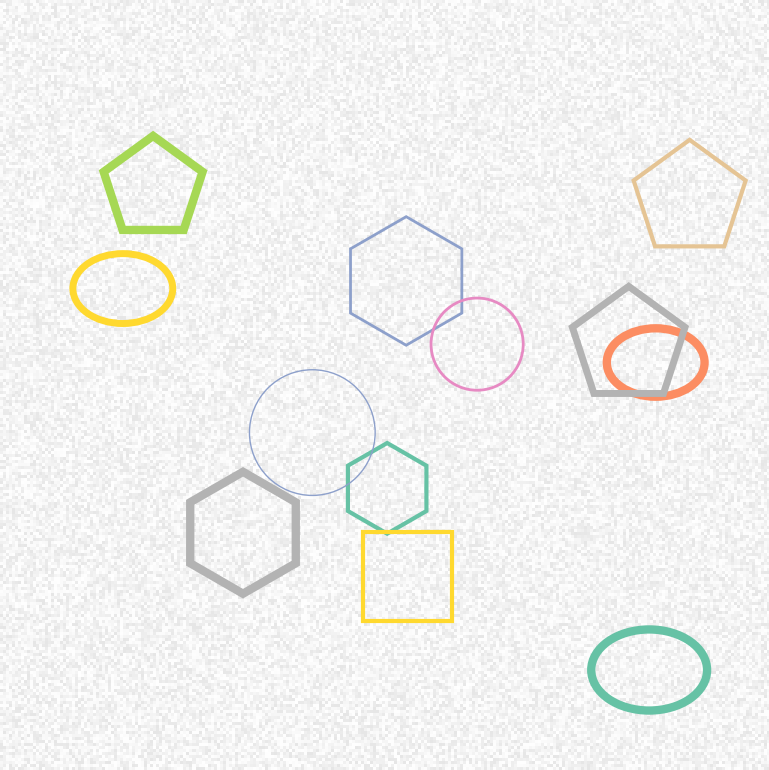[{"shape": "oval", "thickness": 3, "radius": 0.38, "center": [0.843, 0.13]}, {"shape": "hexagon", "thickness": 1.5, "radius": 0.29, "center": [0.503, 0.366]}, {"shape": "oval", "thickness": 3, "radius": 0.32, "center": [0.852, 0.529]}, {"shape": "hexagon", "thickness": 1, "radius": 0.42, "center": [0.528, 0.635]}, {"shape": "circle", "thickness": 0.5, "radius": 0.41, "center": [0.406, 0.438]}, {"shape": "circle", "thickness": 1, "radius": 0.3, "center": [0.62, 0.553]}, {"shape": "pentagon", "thickness": 3, "radius": 0.34, "center": [0.199, 0.756]}, {"shape": "square", "thickness": 1.5, "radius": 0.29, "center": [0.53, 0.251]}, {"shape": "oval", "thickness": 2.5, "radius": 0.32, "center": [0.16, 0.625]}, {"shape": "pentagon", "thickness": 1.5, "radius": 0.38, "center": [0.896, 0.742]}, {"shape": "pentagon", "thickness": 2.5, "radius": 0.38, "center": [0.816, 0.551]}, {"shape": "hexagon", "thickness": 3, "radius": 0.4, "center": [0.316, 0.308]}]